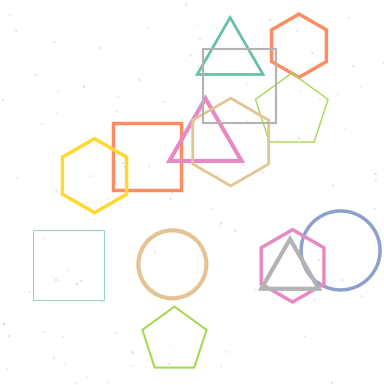[{"shape": "triangle", "thickness": 2, "radius": 0.49, "center": [0.598, 0.856]}, {"shape": "square", "thickness": 0.5, "radius": 0.46, "center": [0.178, 0.312]}, {"shape": "square", "thickness": 2.5, "radius": 0.44, "center": [0.382, 0.593]}, {"shape": "hexagon", "thickness": 2.5, "radius": 0.41, "center": [0.777, 0.881]}, {"shape": "circle", "thickness": 2.5, "radius": 0.51, "center": [0.885, 0.349]}, {"shape": "triangle", "thickness": 3, "radius": 0.54, "center": [0.534, 0.636]}, {"shape": "hexagon", "thickness": 2.5, "radius": 0.47, "center": [0.76, 0.309]}, {"shape": "pentagon", "thickness": 1, "radius": 0.49, "center": [0.758, 0.711]}, {"shape": "pentagon", "thickness": 1.5, "radius": 0.44, "center": [0.453, 0.116]}, {"shape": "hexagon", "thickness": 2.5, "radius": 0.48, "center": [0.246, 0.544]}, {"shape": "hexagon", "thickness": 2, "radius": 0.57, "center": [0.599, 0.631]}, {"shape": "circle", "thickness": 3, "radius": 0.44, "center": [0.448, 0.313]}, {"shape": "square", "thickness": 1.5, "radius": 0.48, "center": [0.622, 0.776]}, {"shape": "triangle", "thickness": 3, "radius": 0.43, "center": [0.753, 0.293]}]